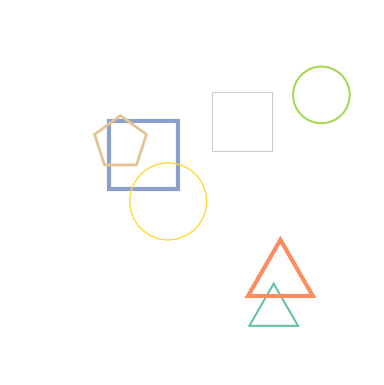[{"shape": "triangle", "thickness": 1.5, "radius": 0.37, "center": [0.711, 0.19]}, {"shape": "triangle", "thickness": 3, "radius": 0.49, "center": [0.728, 0.28]}, {"shape": "square", "thickness": 3, "radius": 0.44, "center": [0.373, 0.597]}, {"shape": "circle", "thickness": 1.5, "radius": 0.37, "center": [0.835, 0.753]}, {"shape": "circle", "thickness": 1, "radius": 0.5, "center": [0.437, 0.477]}, {"shape": "pentagon", "thickness": 2, "radius": 0.35, "center": [0.313, 0.629]}, {"shape": "square", "thickness": 0.5, "radius": 0.39, "center": [0.629, 0.684]}]